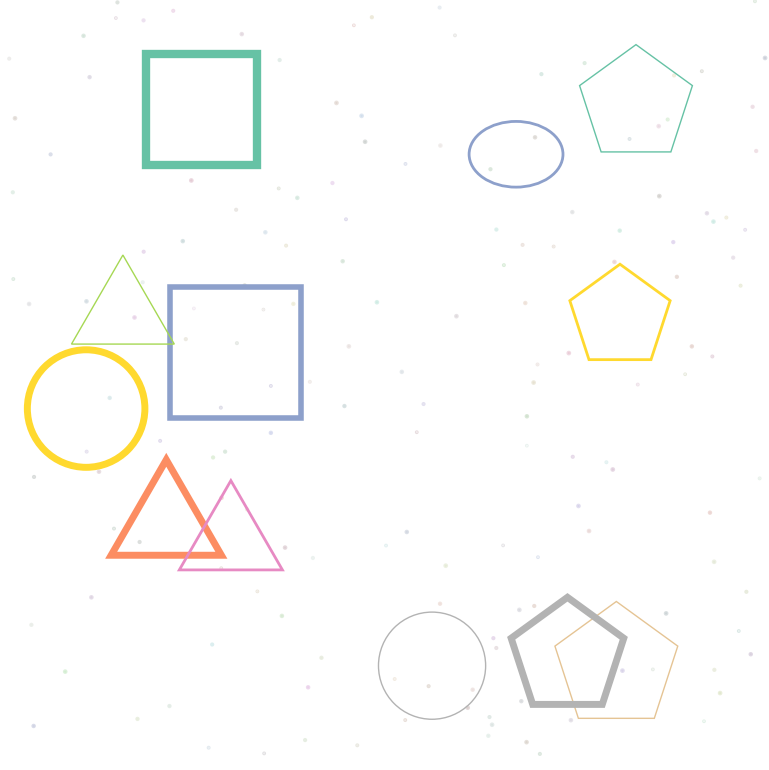[{"shape": "pentagon", "thickness": 0.5, "radius": 0.39, "center": [0.826, 0.865]}, {"shape": "square", "thickness": 3, "radius": 0.36, "center": [0.262, 0.858]}, {"shape": "triangle", "thickness": 2.5, "radius": 0.41, "center": [0.216, 0.32]}, {"shape": "oval", "thickness": 1, "radius": 0.3, "center": [0.67, 0.8]}, {"shape": "square", "thickness": 2, "radius": 0.42, "center": [0.306, 0.542]}, {"shape": "triangle", "thickness": 1, "radius": 0.39, "center": [0.3, 0.299]}, {"shape": "triangle", "thickness": 0.5, "radius": 0.39, "center": [0.16, 0.592]}, {"shape": "circle", "thickness": 2.5, "radius": 0.38, "center": [0.112, 0.469]}, {"shape": "pentagon", "thickness": 1, "radius": 0.34, "center": [0.805, 0.588]}, {"shape": "pentagon", "thickness": 0.5, "radius": 0.42, "center": [0.8, 0.135]}, {"shape": "pentagon", "thickness": 2.5, "radius": 0.38, "center": [0.737, 0.147]}, {"shape": "circle", "thickness": 0.5, "radius": 0.35, "center": [0.561, 0.135]}]